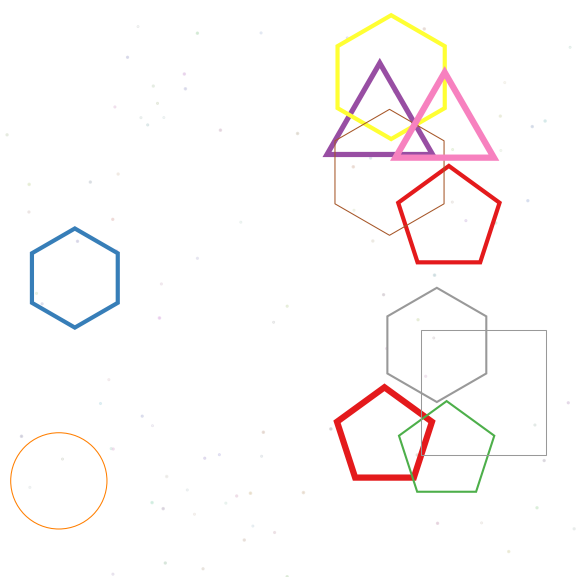[{"shape": "pentagon", "thickness": 3, "radius": 0.43, "center": [0.666, 0.242]}, {"shape": "pentagon", "thickness": 2, "radius": 0.46, "center": [0.777, 0.62]}, {"shape": "hexagon", "thickness": 2, "radius": 0.43, "center": [0.13, 0.518]}, {"shape": "pentagon", "thickness": 1, "radius": 0.43, "center": [0.773, 0.218]}, {"shape": "triangle", "thickness": 2.5, "radius": 0.53, "center": [0.658, 0.784]}, {"shape": "circle", "thickness": 0.5, "radius": 0.42, "center": [0.102, 0.166]}, {"shape": "hexagon", "thickness": 2, "radius": 0.54, "center": [0.677, 0.866]}, {"shape": "hexagon", "thickness": 0.5, "radius": 0.55, "center": [0.674, 0.701]}, {"shape": "triangle", "thickness": 3, "radius": 0.49, "center": [0.77, 0.775]}, {"shape": "square", "thickness": 0.5, "radius": 0.54, "center": [0.837, 0.32]}, {"shape": "hexagon", "thickness": 1, "radius": 0.49, "center": [0.756, 0.402]}]